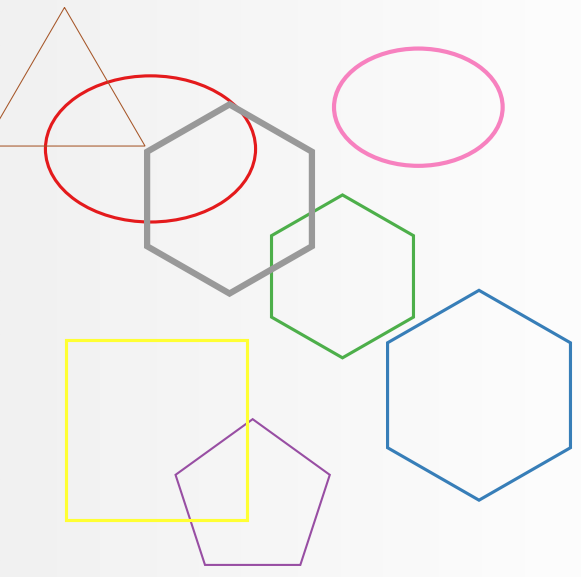[{"shape": "oval", "thickness": 1.5, "radius": 0.9, "center": [0.259, 0.741]}, {"shape": "hexagon", "thickness": 1.5, "radius": 0.91, "center": [0.824, 0.315]}, {"shape": "hexagon", "thickness": 1.5, "radius": 0.71, "center": [0.589, 0.521]}, {"shape": "pentagon", "thickness": 1, "radius": 0.7, "center": [0.435, 0.134]}, {"shape": "square", "thickness": 1.5, "radius": 0.78, "center": [0.269, 0.255]}, {"shape": "triangle", "thickness": 0.5, "radius": 0.8, "center": [0.111, 0.826]}, {"shape": "oval", "thickness": 2, "radius": 0.73, "center": [0.72, 0.814]}, {"shape": "hexagon", "thickness": 3, "radius": 0.82, "center": [0.395, 0.655]}]